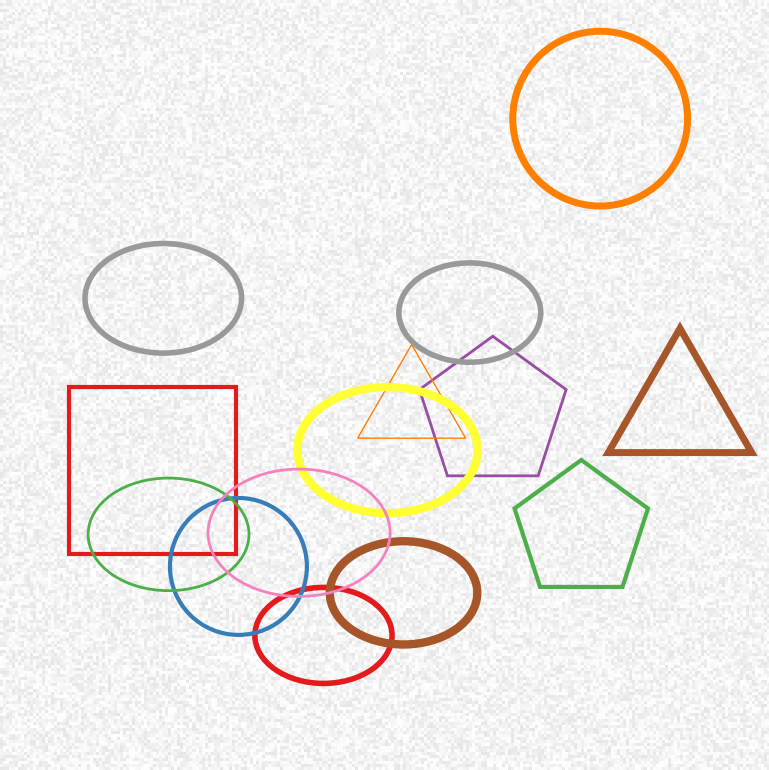[{"shape": "oval", "thickness": 2, "radius": 0.45, "center": [0.42, 0.175]}, {"shape": "square", "thickness": 1.5, "radius": 0.54, "center": [0.199, 0.389]}, {"shape": "circle", "thickness": 1.5, "radius": 0.44, "center": [0.31, 0.264]}, {"shape": "oval", "thickness": 1, "radius": 0.52, "center": [0.219, 0.306]}, {"shape": "pentagon", "thickness": 1.5, "radius": 0.46, "center": [0.755, 0.311]}, {"shape": "pentagon", "thickness": 1, "radius": 0.5, "center": [0.64, 0.463]}, {"shape": "triangle", "thickness": 0.5, "radius": 0.41, "center": [0.535, 0.471]}, {"shape": "circle", "thickness": 2.5, "radius": 0.57, "center": [0.779, 0.846]}, {"shape": "oval", "thickness": 3, "radius": 0.59, "center": [0.503, 0.415]}, {"shape": "oval", "thickness": 3, "radius": 0.48, "center": [0.524, 0.23]}, {"shape": "triangle", "thickness": 2.5, "radius": 0.54, "center": [0.883, 0.466]}, {"shape": "oval", "thickness": 1, "radius": 0.59, "center": [0.388, 0.308]}, {"shape": "oval", "thickness": 2, "radius": 0.51, "center": [0.212, 0.613]}, {"shape": "oval", "thickness": 2, "radius": 0.46, "center": [0.61, 0.594]}]